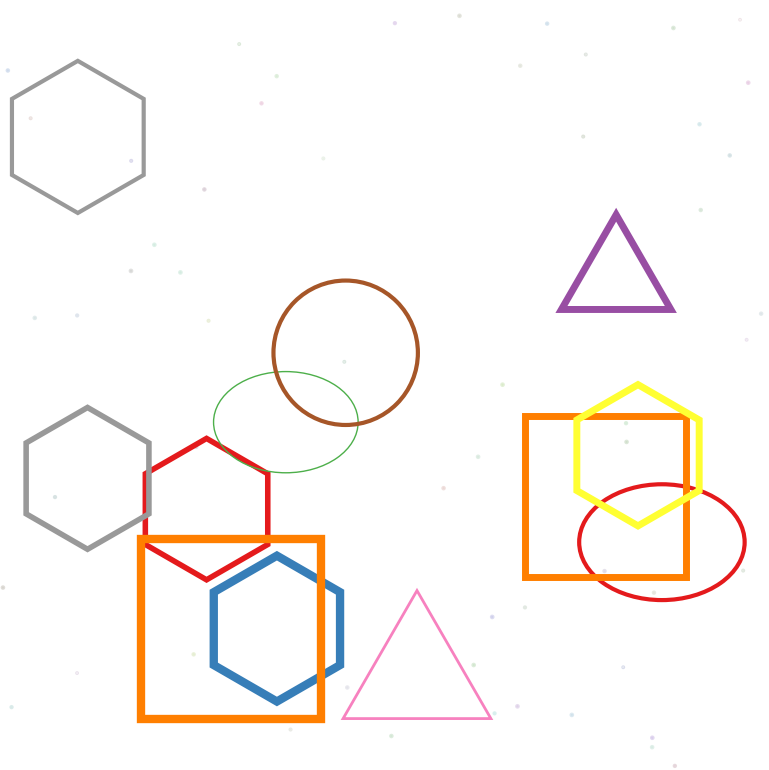[{"shape": "oval", "thickness": 1.5, "radius": 0.54, "center": [0.86, 0.296]}, {"shape": "hexagon", "thickness": 2, "radius": 0.46, "center": [0.268, 0.339]}, {"shape": "hexagon", "thickness": 3, "radius": 0.47, "center": [0.36, 0.184]}, {"shape": "oval", "thickness": 0.5, "radius": 0.47, "center": [0.371, 0.452]}, {"shape": "triangle", "thickness": 2.5, "radius": 0.41, "center": [0.8, 0.639]}, {"shape": "square", "thickness": 2.5, "radius": 0.52, "center": [0.787, 0.355]}, {"shape": "square", "thickness": 3, "radius": 0.58, "center": [0.3, 0.183]}, {"shape": "hexagon", "thickness": 2.5, "radius": 0.46, "center": [0.829, 0.409]}, {"shape": "circle", "thickness": 1.5, "radius": 0.47, "center": [0.449, 0.542]}, {"shape": "triangle", "thickness": 1, "radius": 0.55, "center": [0.542, 0.122]}, {"shape": "hexagon", "thickness": 2, "radius": 0.46, "center": [0.114, 0.379]}, {"shape": "hexagon", "thickness": 1.5, "radius": 0.49, "center": [0.101, 0.822]}]